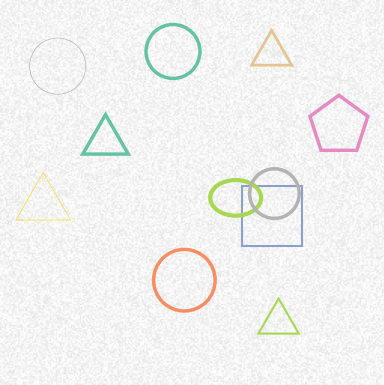[{"shape": "triangle", "thickness": 2.5, "radius": 0.34, "center": [0.274, 0.634]}, {"shape": "circle", "thickness": 2.5, "radius": 0.35, "center": [0.449, 0.866]}, {"shape": "circle", "thickness": 2.5, "radius": 0.4, "center": [0.479, 0.272]}, {"shape": "square", "thickness": 1.5, "radius": 0.39, "center": [0.707, 0.44]}, {"shape": "pentagon", "thickness": 2.5, "radius": 0.4, "center": [0.88, 0.674]}, {"shape": "triangle", "thickness": 1.5, "radius": 0.3, "center": [0.724, 0.164]}, {"shape": "oval", "thickness": 3, "radius": 0.33, "center": [0.612, 0.486]}, {"shape": "triangle", "thickness": 0.5, "radius": 0.41, "center": [0.112, 0.47]}, {"shape": "triangle", "thickness": 2, "radius": 0.3, "center": [0.706, 0.861]}, {"shape": "circle", "thickness": 2.5, "radius": 0.32, "center": [0.713, 0.497]}, {"shape": "circle", "thickness": 0.5, "radius": 0.37, "center": [0.15, 0.828]}]